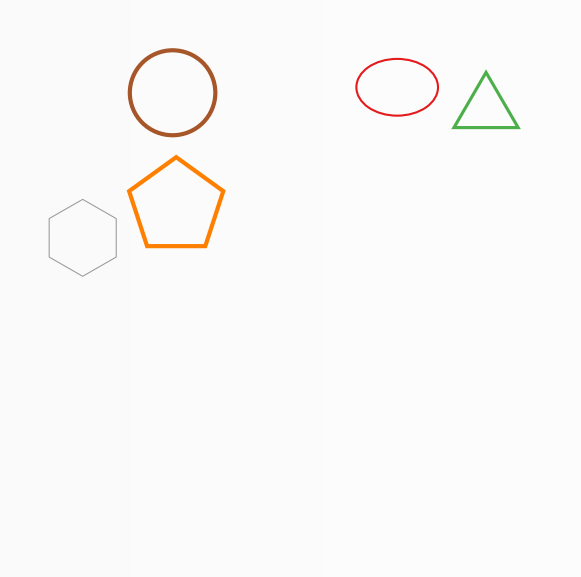[{"shape": "oval", "thickness": 1, "radius": 0.35, "center": [0.683, 0.848]}, {"shape": "triangle", "thickness": 1.5, "radius": 0.32, "center": [0.836, 0.81]}, {"shape": "pentagon", "thickness": 2, "radius": 0.43, "center": [0.303, 0.642]}, {"shape": "circle", "thickness": 2, "radius": 0.37, "center": [0.297, 0.838]}, {"shape": "hexagon", "thickness": 0.5, "radius": 0.33, "center": [0.142, 0.587]}]